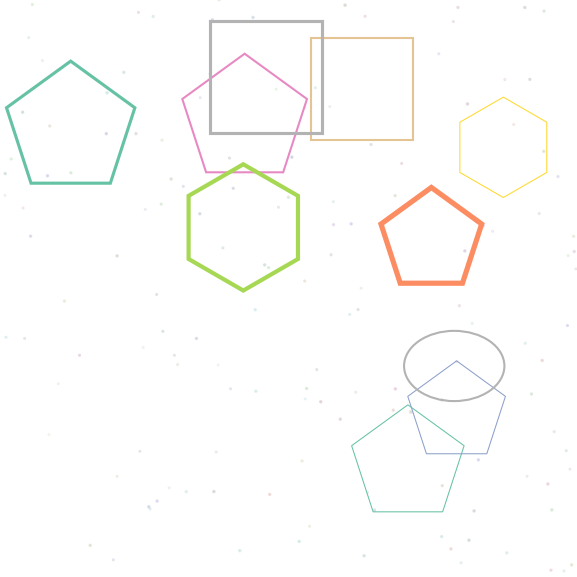[{"shape": "pentagon", "thickness": 0.5, "radius": 0.51, "center": [0.706, 0.196]}, {"shape": "pentagon", "thickness": 1.5, "radius": 0.58, "center": [0.122, 0.776]}, {"shape": "pentagon", "thickness": 2.5, "radius": 0.46, "center": [0.747, 0.583]}, {"shape": "pentagon", "thickness": 0.5, "radius": 0.44, "center": [0.791, 0.285]}, {"shape": "pentagon", "thickness": 1, "radius": 0.57, "center": [0.424, 0.793]}, {"shape": "hexagon", "thickness": 2, "radius": 0.55, "center": [0.421, 0.605]}, {"shape": "hexagon", "thickness": 0.5, "radius": 0.43, "center": [0.872, 0.744]}, {"shape": "square", "thickness": 1, "radius": 0.44, "center": [0.627, 0.845]}, {"shape": "square", "thickness": 1.5, "radius": 0.48, "center": [0.46, 0.866]}, {"shape": "oval", "thickness": 1, "radius": 0.43, "center": [0.787, 0.365]}]